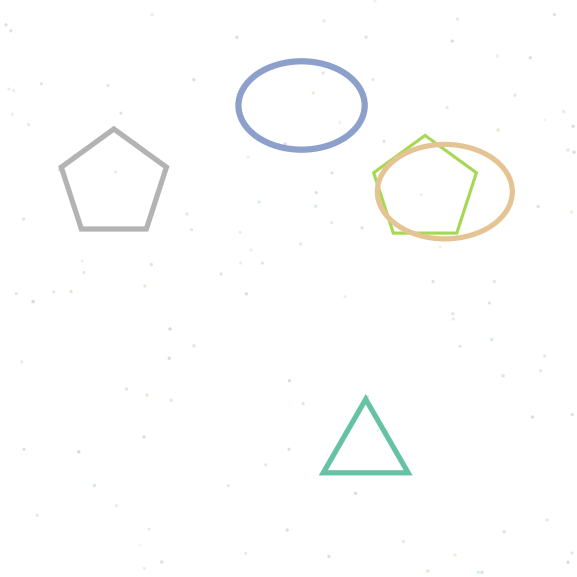[{"shape": "triangle", "thickness": 2.5, "radius": 0.42, "center": [0.633, 0.223]}, {"shape": "oval", "thickness": 3, "radius": 0.55, "center": [0.522, 0.816]}, {"shape": "pentagon", "thickness": 1.5, "radius": 0.47, "center": [0.736, 0.671]}, {"shape": "oval", "thickness": 2.5, "radius": 0.58, "center": [0.77, 0.667]}, {"shape": "pentagon", "thickness": 2.5, "radius": 0.48, "center": [0.197, 0.68]}]